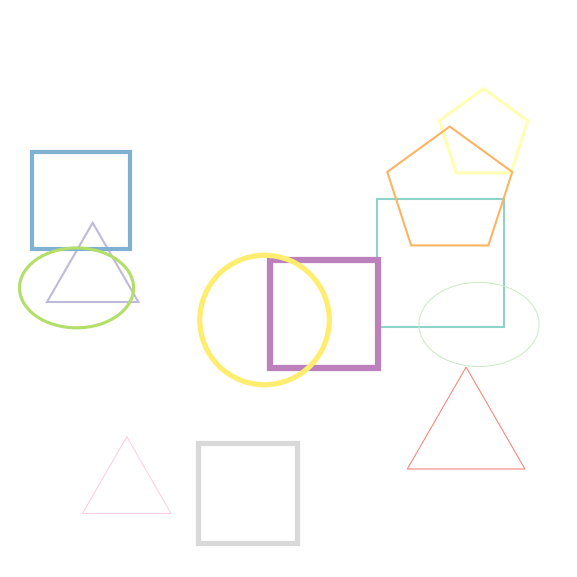[{"shape": "square", "thickness": 1, "radius": 0.55, "center": [0.763, 0.544]}, {"shape": "pentagon", "thickness": 1.5, "radius": 0.4, "center": [0.837, 0.765]}, {"shape": "triangle", "thickness": 1, "radius": 0.46, "center": [0.16, 0.522]}, {"shape": "triangle", "thickness": 0.5, "radius": 0.59, "center": [0.807, 0.246]}, {"shape": "square", "thickness": 2, "radius": 0.42, "center": [0.14, 0.652]}, {"shape": "pentagon", "thickness": 1, "radius": 0.57, "center": [0.779, 0.666]}, {"shape": "oval", "thickness": 1.5, "radius": 0.49, "center": [0.133, 0.501]}, {"shape": "triangle", "thickness": 0.5, "radius": 0.44, "center": [0.22, 0.154]}, {"shape": "square", "thickness": 2.5, "radius": 0.43, "center": [0.428, 0.145]}, {"shape": "square", "thickness": 3, "radius": 0.47, "center": [0.561, 0.455]}, {"shape": "oval", "thickness": 0.5, "radius": 0.52, "center": [0.829, 0.437]}, {"shape": "circle", "thickness": 2.5, "radius": 0.56, "center": [0.458, 0.445]}]